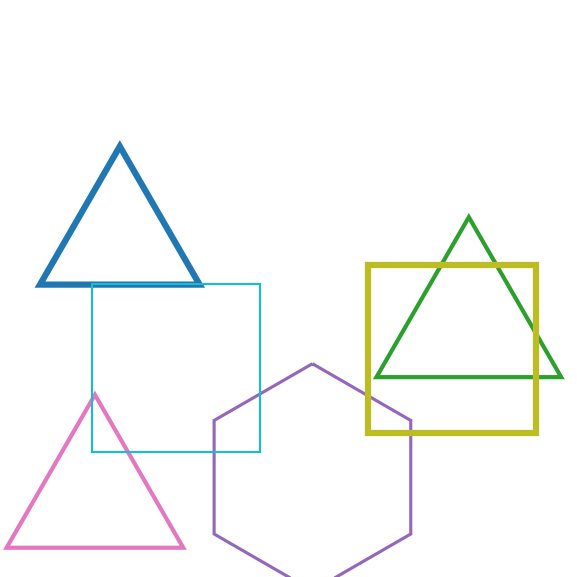[{"shape": "triangle", "thickness": 3, "radius": 0.8, "center": [0.207, 0.586]}, {"shape": "triangle", "thickness": 2, "radius": 0.92, "center": [0.812, 0.438]}, {"shape": "hexagon", "thickness": 1.5, "radius": 0.98, "center": [0.541, 0.173]}, {"shape": "triangle", "thickness": 2, "radius": 0.88, "center": [0.164, 0.139]}, {"shape": "square", "thickness": 3, "radius": 0.73, "center": [0.783, 0.394]}, {"shape": "square", "thickness": 1, "radius": 0.73, "center": [0.305, 0.362]}]